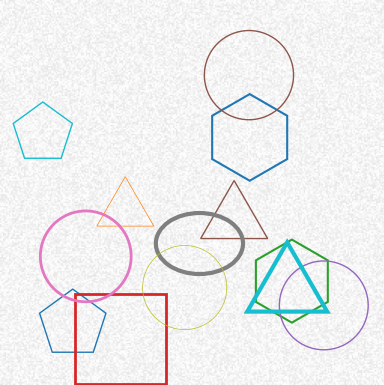[{"shape": "pentagon", "thickness": 1, "radius": 0.45, "center": [0.189, 0.158]}, {"shape": "hexagon", "thickness": 1.5, "radius": 0.56, "center": [0.649, 0.643]}, {"shape": "triangle", "thickness": 0.5, "radius": 0.43, "center": [0.325, 0.455]}, {"shape": "hexagon", "thickness": 1.5, "radius": 0.54, "center": [0.758, 0.27]}, {"shape": "square", "thickness": 2, "radius": 0.59, "center": [0.313, 0.119]}, {"shape": "circle", "thickness": 1, "radius": 0.58, "center": [0.841, 0.207]}, {"shape": "triangle", "thickness": 1, "radius": 0.5, "center": [0.608, 0.431]}, {"shape": "circle", "thickness": 1, "radius": 0.58, "center": [0.647, 0.805]}, {"shape": "circle", "thickness": 2, "radius": 0.59, "center": [0.223, 0.334]}, {"shape": "oval", "thickness": 3, "radius": 0.57, "center": [0.518, 0.367]}, {"shape": "circle", "thickness": 0.5, "radius": 0.55, "center": [0.48, 0.253]}, {"shape": "triangle", "thickness": 3, "radius": 0.6, "center": [0.746, 0.251]}, {"shape": "pentagon", "thickness": 1, "radius": 0.4, "center": [0.111, 0.654]}]